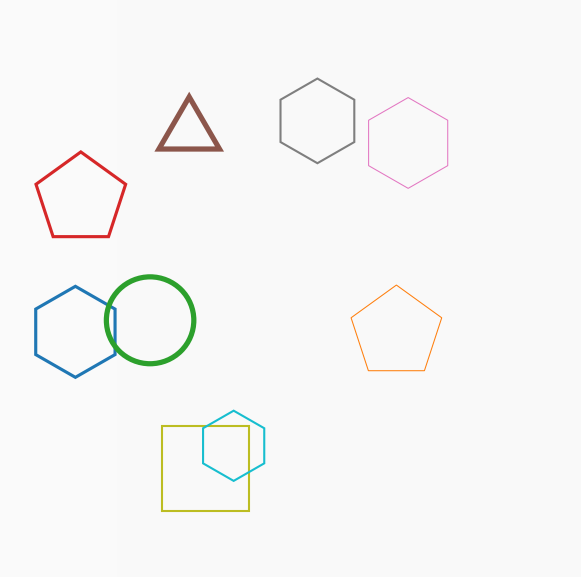[{"shape": "hexagon", "thickness": 1.5, "radius": 0.39, "center": [0.13, 0.425]}, {"shape": "pentagon", "thickness": 0.5, "radius": 0.41, "center": [0.682, 0.424]}, {"shape": "circle", "thickness": 2.5, "radius": 0.38, "center": [0.258, 0.445]}, {"shape": "pentagon", "thickness": 1.5, "radius": 0.41, "center": [0.139, 0.655]}, {"shape": "triangle", "thickness": 2.5, "radius": 0.3, "center": [0.326, 0.771]}, {"shape": "hexagon", "thickness": 0.5, "radius": 0.39, "center": [0.702, 0.752]}, {"shape": "hexagon", "thickness": 1, "radius": 0.37, "center": [0.546, 0.79]}, {"shape": "square", "thickness": 1, "radius": 0.37, "center": [0.353, 0.188]}, {"shape": "hexagon", "thickness": 1, "radius": 0.3, "center": [0.402, 0.227]}]